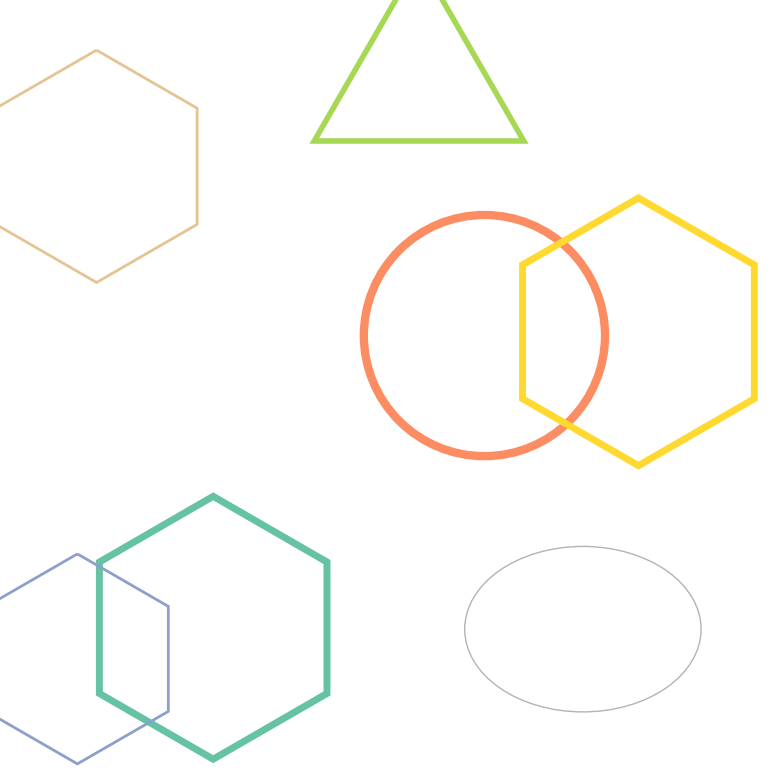[{"shape": "hexagon", "thickness": 2.5, "radius": 0.85, "center": [0.277, 0.185]}, {"shape": "circle", "thickness": 3, "radius": 0.78, "center": [0.629, 0.564]}, {"shape": "hexagon", "thickness": 1, "radius": 0.68, "center": [0.101, 0.144]}, {"shape": "triangle", "thickness": 2, "radius": 0.79, "center": [0.544, 0.895]}, {"shape": "hexagon", "thickness": 2.5, "radius": 0.87, "center": [0.829, 0.569]}, {"shape": "hexagon", "thickness": 1, "radius": 0.75, "center": [0.125, 0.784]}, {"shape": "oval", "thickness": 0.5, "radius": 0.77, "center": [0.757, 0.183]}]